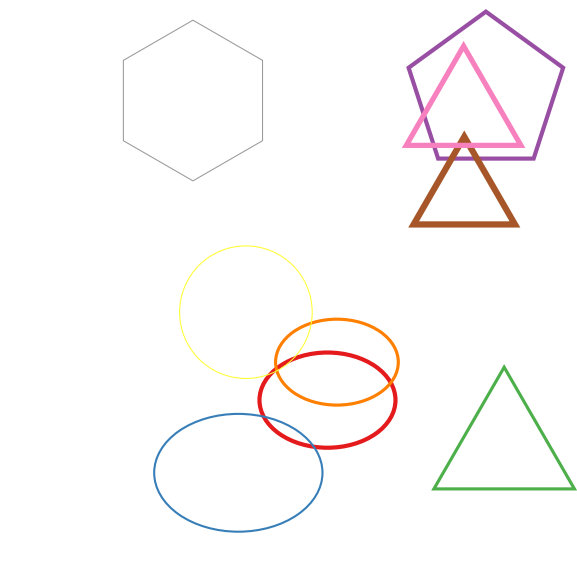[{"shape": "oval", "thickness": 2, "radius": 0.59, "center": [0.567, 0.306]}, {"shape": "oval", "thickness": 1, "radius": 0.73, "center": [0.413, 0.18]}, {"shape": "triangle", "thickness": 1.5, "radius": 0.7, "center": [0.873, 0.223]}, {"shape": "pentagon", "thickness": 2, "radius": 0.7, "center": [0.841, 0.838]}, {"shape": "oval", "thickness": 1.5, "radius": 0.53, "center": [0.583, 0.372]}, {"shape": "circle", "thickness": 0.5, "radius": 0.57, "center": [0.426, 0.459]}, {"shape": "triangle", "thickness": 3, "radius": 0.51, "center": [0.804, 0.661]}, {"shape": "triangle", "thickness": 2.5, "radius": 0.57, "center": [0.803, 0.805]}, {"shape": "hexagon", "thickness": 0.5, "radius": 0.7, "center": [0.334, 0.825]}]